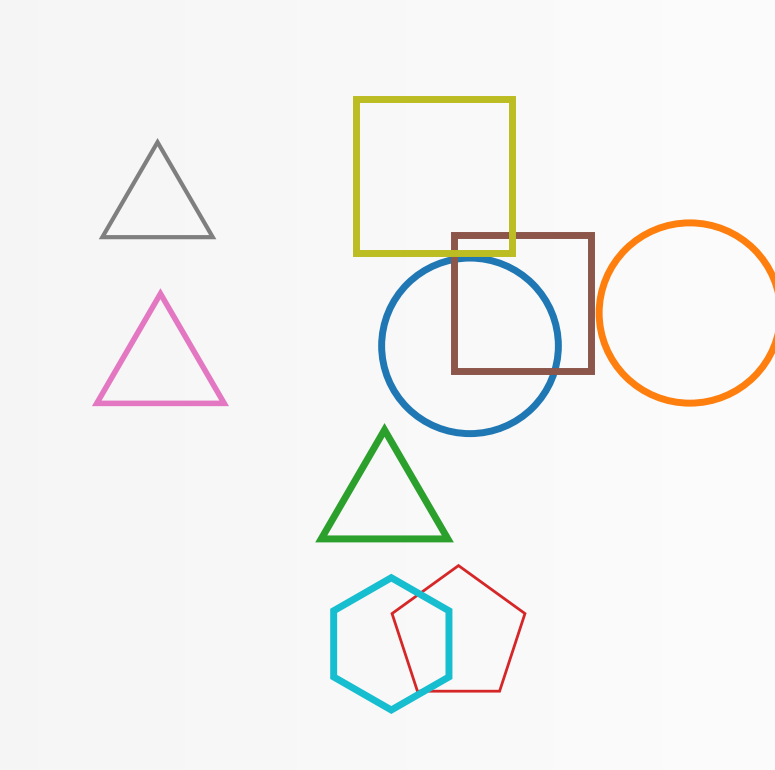[{"shape": "circle", "thickness": 2.5, "radius": 0.57, "center": [0.606, 0.551]}, {"shape": "circle", "thickness": 2.5, "radius": 0.59, "center": [0.89, 0.593]}, {"shape": "triangle", "thickness": 2.5, "radius": 0.47, "center": [0.496, 0.347]}, {"shape": "pentagon", "thickness": 1, "radius": 0.45, "center": [0.592, 0.175]}, {"shape": "square", "thickness": 2.5, "radius": 0.44, "center": [0.674, 0.606]}, {"shape": "triangle", "thickness": 2, "radius": 0.47, "center": [0.207, 0.524]}, {"shape": "triangle", "thickness": 1.5, "radius": 0.41, "center": [0.203, 0.733]}, {"shape": "square", "thickness": 2.5, "radius": 0.5, "center": [0.56, 0.771]}, {"shape": "hexagon", "thickness": 2.5, "radius": 0.43, "center": [0.505, 0.164]}]